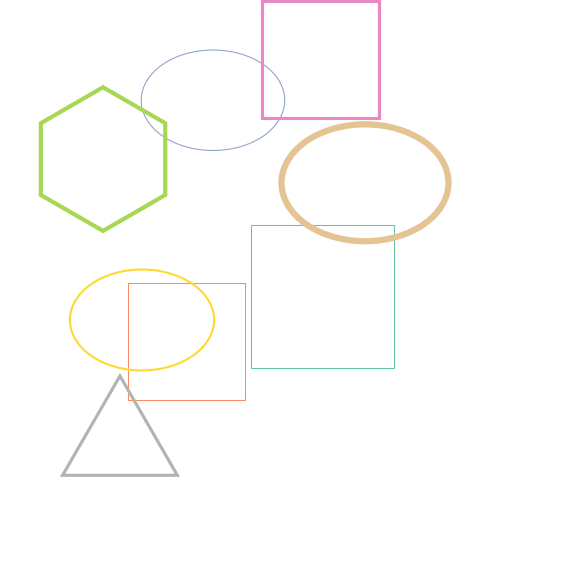[{"shape": "square", "thickness": 0.5, "radius": 0.62, "center": [0.558, 0.485]}, {"shape": "square", "thickness": 0.5, "radius": 0.51, "center": [0.324, 0.408]}, {"shape": "oval", "thickness": 0.5, "radius": 0.62, "center": [0.369, 0.826]}, {"shape": "square", "thickness": 1.5, "radius": 0.51, "center": [0.556, 0.895]}, {"shape": "hexagon", "thickness": 2, "radius": 0.62, "center": [0.178, 0.724]}, {"shape": "oval", "thickness": 1, "radius": 0.62, "center": [0.246, 0.445]}, {"shape": "oval", "thickness": 3, "radius": 0.72, "center": [0.632, 0.683]}, {"shape": "triangle", "thickness": 1.5, "radius": 0.57, "center": [0.208, 0.233]}]